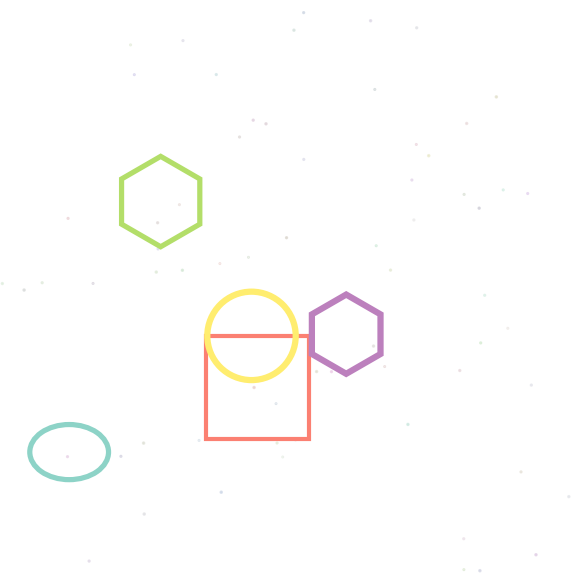[{"shape": "oval", "thickness": 2.5, "radius": 0.34, "center": [0.12, 0.216]}, {"shape": "square", "thickness": 2, "radius": 0.44, "center": [0.445, 0.328]}, {"shape": "hexagon", "thickness": 2.5, "radius": 0.39, "center": [0.278, 0.65]}, {"shape": "hexagon", "thickness": 3, "radius": 0.34, "center": [0.599, 0.42]}, {"shape": "circle", "thickness": 3, "radius": 0.38, "center": [0.436, 0.418]}]